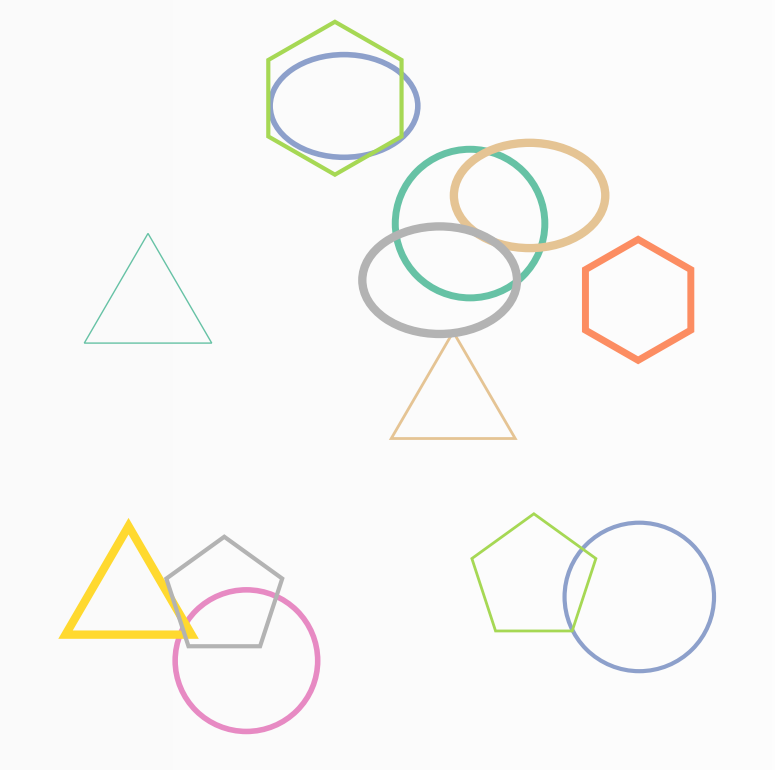[{"shape": "triangle", "thickness": 0.5, "radius": 0.47, "center": [0.191, 0.602]}, {"shape": "circle", "thickness": 2.5, "radius": 0.48, "center": [0.607, 0.71]}, {"shape": "hexagon", "thickness": 2.5, "radius": 0.39, "center": [0.823, 0.611]}, {"shape": "circle", "thickness": 1.5, "radius": 0.48, "center": [0.825, 0.225]}, {"shape": "oval", "thickness": 2, "radius": 0.48, "center": [0.444, 0.862]}, {"shape": "circle", "thickness": 2, "radius": 0.46, "center": [0.318, 0.142]}, {"shape": "hexagon", "thickness": 1.5, "radius": 0.5, "center": [0.432, 0.872]}, {"shape": "pentagon", "thickness": 1, "radius": 0.42, "center": [0.689, 0.249]}, {"shape": "triangle", "thickness": 3, "radius": 0.47, "center": [0.166, 0.223]}, {"shape": "oval", "thickness": 3, "radius": 0.49, "center": [0.683, 0.746]}, {"shape": "triangle", "thickness": 1, "radius": 0.46, "center": [0.585, 0.477]}, {"shape": "oval", "thickness": 3, "radius": 0.5, "center": [0.567, 0.636]}, {"shape": "pentagon", "thickness": 1.5, "radius": 0.39, "center": [0.289, 0.224]}]